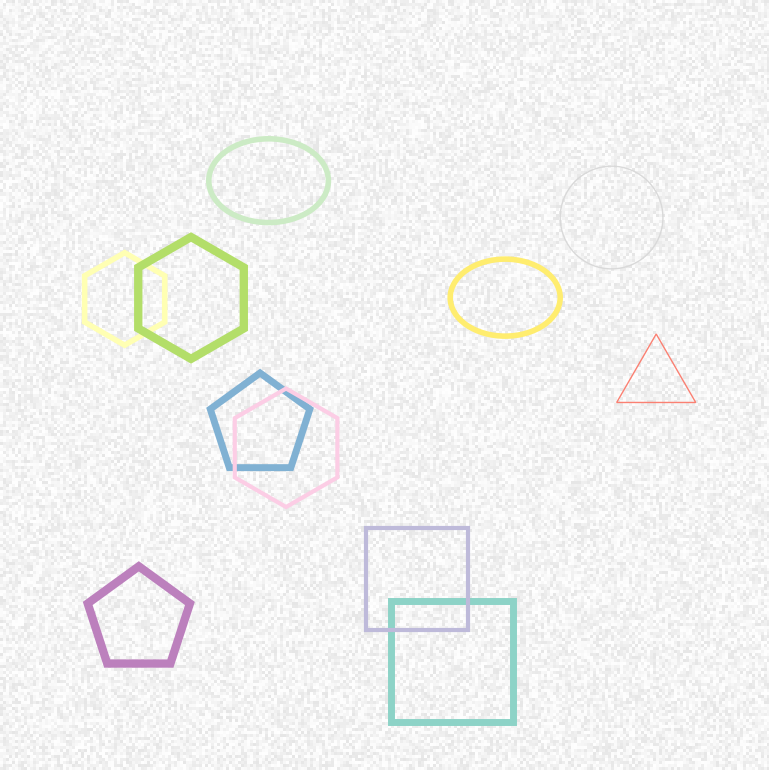[{"shape": "square", "thickness": 2.5, "radius": 0.39, "center": [0.587, 0.141]}, {"shape": "hexagon", "thickness": 2, "radius": 0.3, "center": [0.162, 0.612]}, {"shape": "square", "thickness": 1.5, "radius": 0.33, "center": [0.542, 0.248]}, {"shape": "triangle", "thickness": 0.5, "radius": 0.3, "center": [0.852, 0.507]}, {"shape": "pentagon", "thickness": 2.5, "radius": 0.34, "center": [0.338, 0.448]}, {"shape": "hexagon", "thickness": 3, "radius": 0.4, "center": [0.248, 0.613]}, {"shape": "hexagon", "thickness": 1.5, "radius": 0.38, "center": [0.372, 0.418]}, {"shape": "circle", "thickness": 0.5, "radius": 0.33, "center": [0.794, 0.718]}, {"shape": "pentagon", "thickness": 3, "radius": 0.35, "center": [0.18, 0.195]}, {"shape": "oval", "thickness": 2, "radius": 0.39, "center": [0.349, 0.765]}, {"shape": "oval", "thickness": 2, "radius": 0.36, "center": [0.656, 0.613]}]